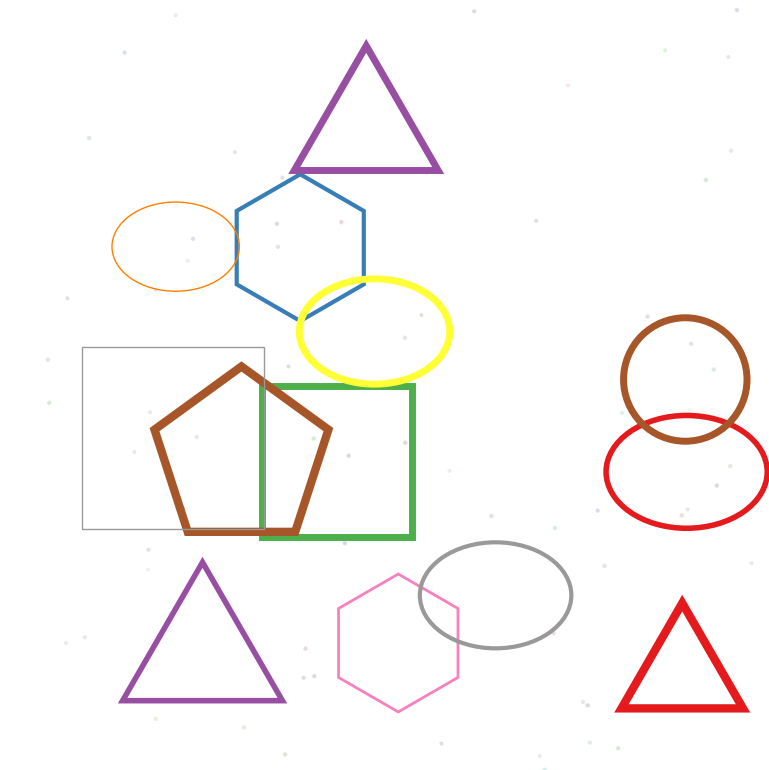[{"shape": "oval", "thickness": 2, "radius": 0.52, "center": [0.892, 0.387]}, {"shape": "triangle", "thickness": 3, "radius": 0.46, "center": [0.886, 0.126]}, {"shape": "hexagon", "thickness": 1.5, "radius": 0.48, "center": [0.39, 0.678]}, {"shape": "square", "thickness": 2.5, "radius": 0.49, "center": [0.438, 0.401]}, {"shape": "triangle", "thickness": 2, "radius": 0.6, "center": [0.263, 0.15]}, {"shape": "triangle", "thickness": 2.5, "radius": 0.54, "center": [0.476, 0.833]}, {"shape": "oval", "thickness": 0.5, "radius": 0.41, "center": [0.228, 0.68]}, {"shape": "oval", "thickness": 2.5, "radius": 0.49, "center": [0.486, 0.569]}, {"shape": "pentagon", "thickness": 3, "radius": 0.59, "center": [0.314, 0.405]}, {"shape": "circle", "thickness": 2.5, "radius": 0.4, "center": [0.89, 0.507]}, {"shape": "hexagon", "thickness": 1, "radius": 0.45, "center": [0.517, 0.165]}, {"shape": "oval", "thickness": 1.5, "radius": 0.49, "center": [0.644, 0.227]}, {"shape": "square", "thickness": 0.5, "radius": 0.59, "center": [0.225, 0.431]}]